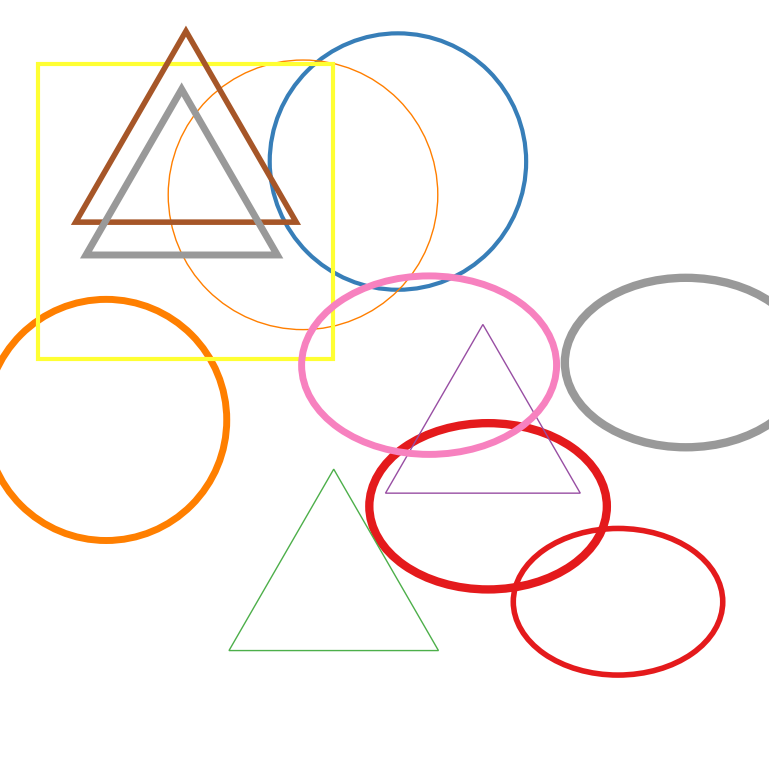[{"shape": "oval", "thickness": 3, "radius": 0.77, "center": [0.634, 0.342]}, {"shape": "oval", "thickness": 2, "radius": 0.68, "center": [0.803, 0.218]}, {"shape": "circle", "thickness": 1.5, "radius": 0.83, "center": [0.517, 0.79]}, {"shape": "triangle", "thickness": 0.5, "radius": 0.79, "center": [0.433, 0.234]}, {"shape": "triangle", "thickness": 0.5, "radius": 0.73, "center": [0.627, 0.433]}, {"shape": "circle", "thickness": 2.5, "radius": 0.78, "center": [0.138, 0.455]}, {"shape": "circle", "thickness": 0.5, "radius": 0.88, "center": [0.394, 0.747]}, {"shape": "square", "thickness": 1.5, "radius": 0.96, "center": [0.241, 0.726]}, {"shape": "triangle", "thickness": 2, "radius": 0.83, "center": [0.241, 0.794]}, {"shape": "oval", "thickness": 2.5, "radius": 0.83, "center": [0.557, 0.526]}, {"shape": "oval", "thickness": 3, "radius": 0.79, "center": [0.891, 0.529]}, {"shape": "triangle", "thickness": 2.5, "radius": 0.72, "center": [0.236, 0.741]}]